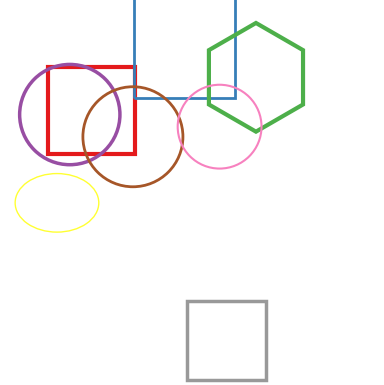[{"shape": "square", "thickness": 3, "radius": 0.56, "center": [0.238, 0.712]}, {"shape": "square", "thickness": 2, "radius": 0.66, "center": [0.478, 0.877]}, {"shape": "hexagon", "thickness": 3, "radius": 0.71, "center": [0.665, 0.799]}, {"shape": "circle", "thickness": 2.5, "radius": 0.65, "center": [0.181, 0.702]}, {"shape": "oval", "thickness": 1, "radius": 0.54, "center": [0.148, 0.473]}, {"shape": "circle", "thickness": 2, "radius": 0.65, "center": [0.345, 0.645]}, {"shape": "circle", "thickness": 1.5, "radius": 0.54, "center": [0.57, 0.671]}, {"shape": "square", "thickness": 2.5, "radius": 0.52, "center": [0.588, 0.115]}]